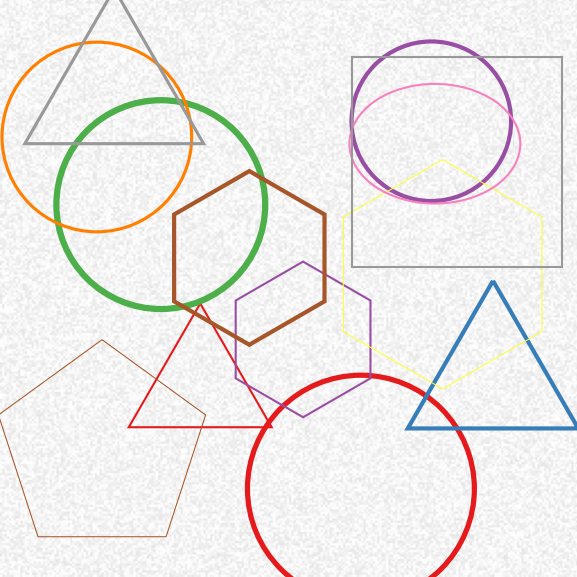[{"shape": "circle", "thickness": 2.5, "radius": 0.98, "center": [0.625, 0.153]}, {"shape": "triangle", "thickness": 1, "radius": 0.71, "center": [0.347, 0.331]}, {"shape": "triangle", "thickness": 2, "radius": 0.85, "center": [0.854, 0.342]}, {"shape": "circle", "thickness": 3, "radius": 0.9, "center": [0.278, 0.645]}, {"shape": "hexagon", "thickness": 1, "radius": 0.67, "center": [0.525, 0.411]}, {"shape": "circle", "thickness": 2, "radius": 0.69, "center": [0.747, 0.789]}, {"shape": "circle", "thickness": 1.5, "radius": 0.82, "center": [0.168, 0.762]}, {"shape": "hexagon", "thickness": 0.5, "radius": 0.99, "center": [0.766, 0.524]}, {"shape": "pentagon", "thickness": 0.5, "radius": 0.94, "center": [0.177, 0.222]}, {"shape": "hexagon", "thickness": 2, "radius": 0.75, "center": [0.432, 0.553]}, {"shape": "oval", "thickness": 1, "radius": 0.74, "center": [0.753, 0.75]}, {"shape": "square", "thickness": 1, "radius": 0.91, "center": [0.791, 0.718]}, {"shape": "triangle", "thickness": 1.5, "radius": 0.89, "center": [0.198, 0.84]}]